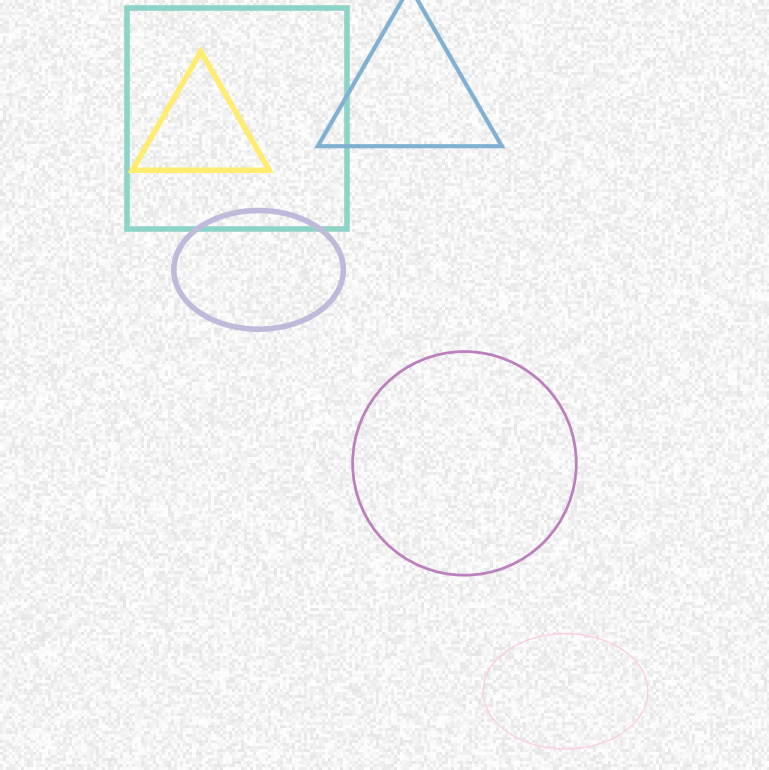[{"shape": "square", "thickness": 2, "radius": 0.72, "center": [0.308, 0.846]}, {"shape": "oval", "thickness": 2, "radius": 0.55, "center": [0.336, 0.65]}, {"shape": "triangle", "thickness": 1.5, "radius": 0.69, "center": [0.532, 0.879]}, {"shape": "oval", "thickness": 0.5, "radius": 0.53, "center": [0.734, 0.102]}, {"shape": "circle", "thickness": 1, "radius": 0.73, "center": [0.603, 0.398]}, {"shape": "triangle", "thickness": 2, "radius": 0.51, "center": [0.261, 0.83]}]